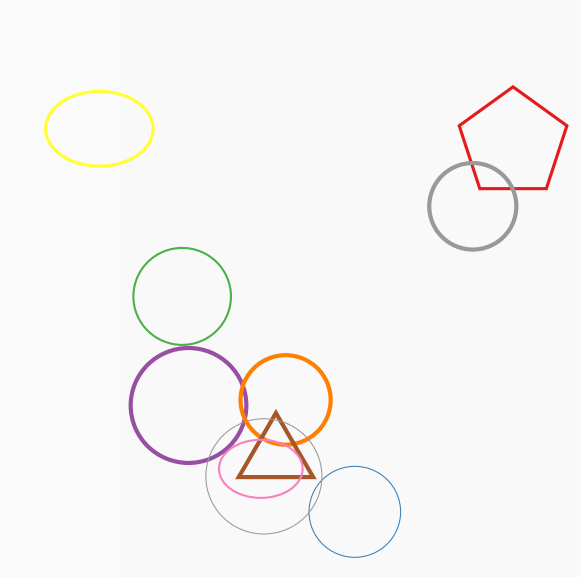[{"shape": "pentagon", "thickness": 1.5, "radius": 0.49, "center": [0.883, 0.751]}, {"shape": "circle", "thickness": 0.5, "radius": 0.39, "center": [0.61, 0.113]}, {"shape": "circle", "thickness": 1, "radius": 0.42, "center": [0.313, 0.486]}, {"shape": "circle", "thickness": 2, "radius": 0.5, "center": [0.324, 0.297]}, {"shape": "circle", "thickness": 2, "radius": 0.39, "center": [0.491, 0.307]}, {"shape": "oval", "thickness": 1.5, "radius": 0.46, "center": [0.171, 0.776]}, {"shape": "triangle", "thickness": 2, "radius": 0.37, "center": [0.475, 0.21]}, {"shape": "oval", "thickness": 1, "radius": 0.36, "center": [0.449, 0.187]}, {"shape": "circle", "thickness": 0.5, "radius": 0.5, "center": [0.454, 0.174]}, {"shape": "circle", "thickness": 2, "radius": 0.37, "center": [0.813, 0.642]}]